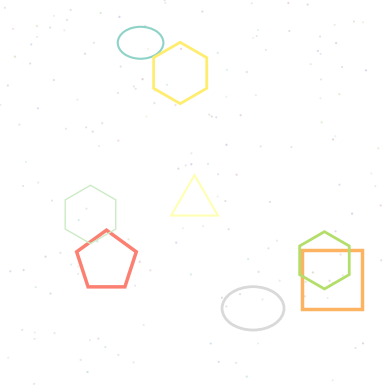[{"shape": "oval", "thickness": 1.5, "radius": 0.3, "center": [0.365, 0.889]}, {"shape": "triangle", "thickness": 1.5, "radius": 0.35, "center": [0.505, 0.475]}, {"shape": "pentagon", "thickness": 2.5, "radius": 0.41, "center": [0.277, 0.321]}, {"shape": "square", "thickness": 2.5, "radius": 0.39, "center": [0.862, 0.274]}, {"shape": "hexagon", "thickness": 2, "radius": 0.37, "center": [0.843, 0.324]}, {"shape": "oval", "thickness": 2, "radius": 0.4, "center": [0.657, 0.199]}, {"shape": "hexagon", "thickness": 1, "radius": 0.38, "center": [0.235, 0.443]}, {"shape": "hexagon", "thickness": 2, "radius": 0.4, "center": [0.468, 0.81]}]